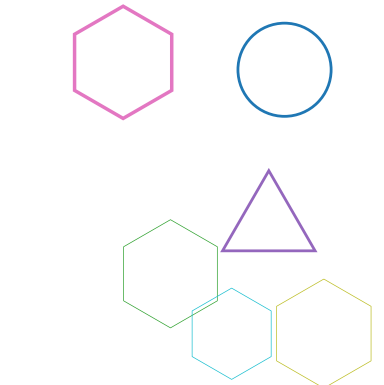[{"shape": "circle", "thickness": 2, "radius": 0.61, "center": [0.739, 0.819]}, {"shape": "hexagon", "thickness": 0.5, "radius": 0.7, "center": [0.443, 0.289]}, {"shape": "triangle", "thickness": 2, "radius": 0.69, "center": [0.698, 0.418]}, {"shape": "hexagon", "thickness": 2.5, "radius": 0.73, "center": [0.32, 0.838]}, {"shape": "hexagon", "thickness": 0.5, "radius": 0.71, "center": [0.841, 0.134]}, {"shape": "hexagon", "thickness": 0.5, "radius": 0.59, "center": [0.602, 0.133]}]